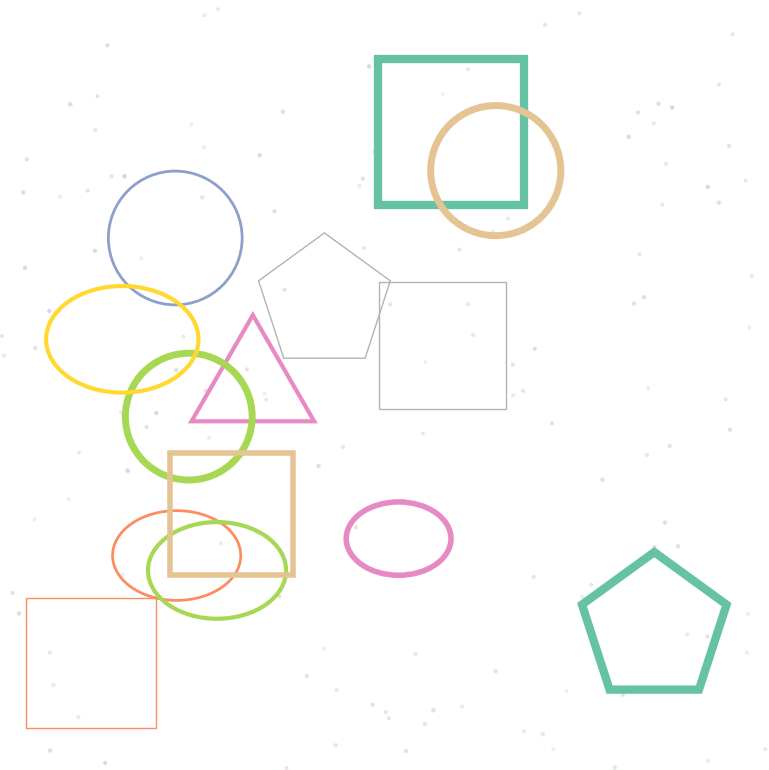[{"shape": "square", "thickness": 3, "radius": 0.47, "center": [0.585, 0.828]}, {"shape": "pentagon", "thickness": 3, "radius": 0.49, "center": [0.85, 0.184]}, {"shape": "square", "thickness": 0.5, "radius": 0.42, "center": [0.118, 0.139]}, {"shape": "oval", "thickness": 1, "radius": 0.42, "center": [0.229, 0.279]}, {"shape": "circle", "thickness": 1, "radius": 0.43, "center": [0.228, 0.691]}, {"shape": "oval", "thickness": 2, "radius": 0.34, "center": [0.518, 0.301]}, {"shape": "triangle", "thickness": 1.5, "radius": 0.46, "center": [0.328, 0.499]}, {"shape": "oval", "thickness": 1.5, "radius": 0.45, "center": [0.282, 0.259]}, {"shape": "circle", "thickness": 2.5, "radius": 0.41, "center": [0.245, 0.459]}, {"shape": "oval", "thickness": 1.5, "radius": 0.49, "center": [0.159, 0.559]}, {"shape": "circle", "thickness": 2.5, "radius": 0.42, "center": [0.644, 0.778]}, {"shape": "square", "thickness": 2, "radius": 0.4, "center": [0.301, 0.332]}, {"shape": "pentagon", "thickness": 0.5, "radius": 0.45, "center": [0.421, 0.608]}, {"shape": "square", "thickness": 0.5, "radius": 0.41, "center": [0.575, 0.551]}]